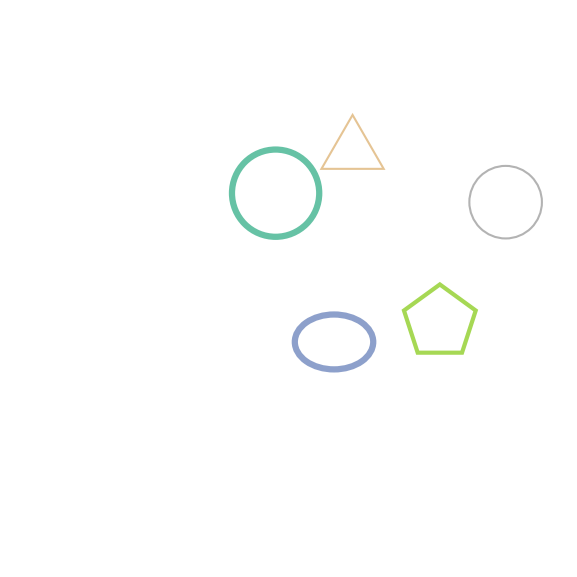[{"shape": "circle", "thickness": 3, "radius": 0.38, "center": [0.477, 0.665]}, {"shape": "oval", "thickness": 3, "radius": 0.34, "center": [0.578, 0.407]}, {"shape": "pentagon", "thickness": 2, "radius": 0.33, "center": [0.762, 0.441]}, {"shape": "triangle", "thickness": 1, "radius": 0.31, "center": [0.611, 0.738]}, {"shape": "circle", "thickness": 1, "radius": 0.31, "center": [0.876, 0.649]}]